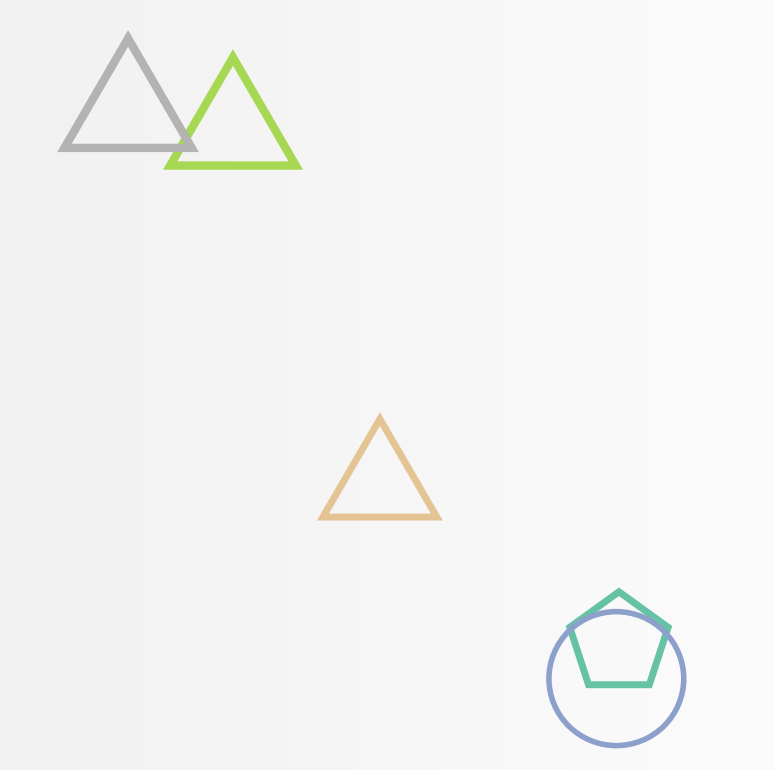[{"shape": "pentagon", "thickness": 2.5, "radius": 0.33, "center": [0.799, 0.165]}, {"shape": "circle", "thickness": 2, "radius": 0.43, "center": [0.795, 0.119]}, {"shape": "triangle", "thickness": 3, "radius": 0.47, "center": [0.301, 0.832]}, {"shape": "triangle", "thickness": 2.5, "radius": 0.42, "center": [0.49, 0.371]}, {"shape": "triangle", "thickness": 3, "radius": 0.47, "center": [0.165, 0.855]}]